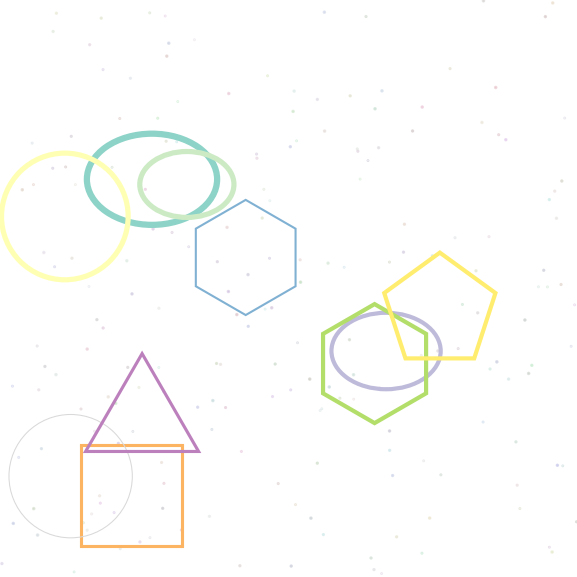[{"shape": "oval", "thickness": 3, "radius": 0.56, "center": [0.263, 0.689]}, {"shape": "circle", "thickness": 2.5, "radius": 0.55, "center": [0.112, 0.624]}, {"shape": "oval", "thickness": 2, "radius": 0.47, "center": [0.669, 0.391]}, {"shape": "hexagon", "thickness": 1, "radius": 0.5, "center": [0.425, 0.553]}, {"shape": "square", "thickness": 1.5, "radius": 0.44, "center": [0.227, 0.141]}, {"shape": "hexagon", "thickness": 2, "radius": 0.52, "center": [0.649, 0.37]}, {"shape": "circle", "thickness": 0.5, "radius": 0.53, "center": [0.122, 0.175]}, {"shape": "triangle", "thickness": 1.5, "radius": 0.56, "center": [0.246, 0.274]}, {"shape": "oval", "thickness": 2.5, "radius": 0.41, "center": [0.324, 0.68]}, {"shape": "pentagon", "thickness": 2, "radius": 0.51, "center": [0.762, 0.46]}]